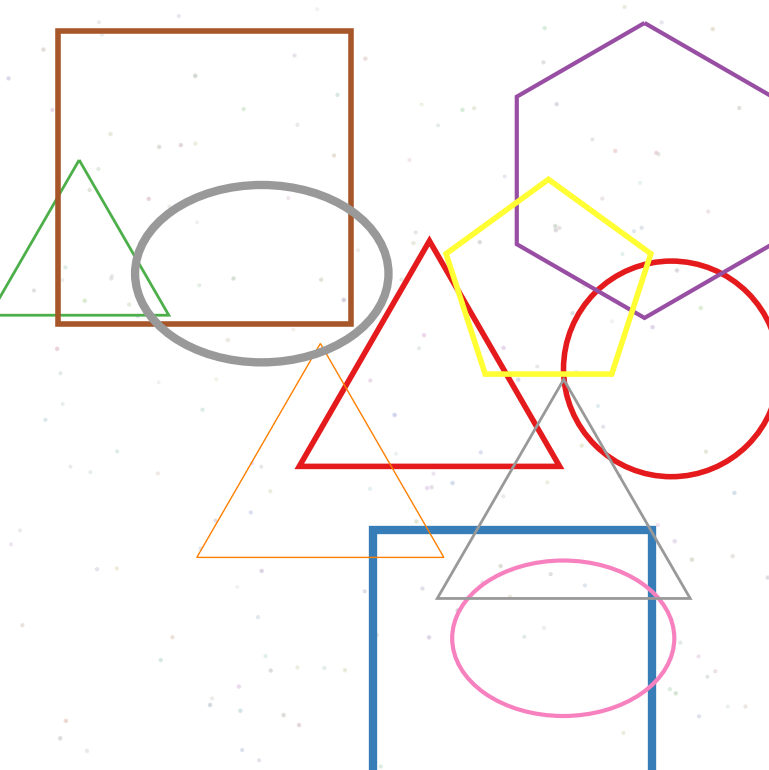[{"shape": "triangle", "thickness": 2, "radius": 0.98, "center": [0.558, 0.492]}, {"shape": "circle", "thickness": 2, "radius": 0.7, "center": [0.872, 0.521]}, {"shape": "square", "thickness": 3, "radius": 0.91, "center": [0.666, 0.131]}, {"shape": "triangle", "thickness": 1, "radius": 0.67, "center": [0.103, 0.658]}, {"shape": "hexagon", "thickness": 1.5, "radius": 0.96, "center": [0.837, 0.779]}, {"shape": "triangle", "thickness": 0.5, "radius": 0.93, "center": [0.416, 0.369]}, {"shape": "pentagon", "thickness": 2, "radius": 0.7, "center": [0.712, 0.627]}, {"shape": "square", "thickness": 2, "radius": 0.95, "center": [0.266, 0.77]}, {"shape": "oval", "thickness": 1.5, "radius": 0.72, "center": [0.731, 0.171]}, {"shape": "triangle", "thickness": 1, "radius": 0.95, "center": [0.732, 0.318]}, {"shape": "oval", "thickness": 3, "radius": 0.82, "center": [0.34, 0.645]}]